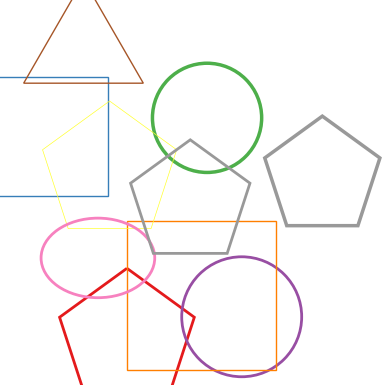[{"shape": "pentagon", "thickness": 2, "radius": 0.92, "center": [0.33, 0.119]}, {"shape": "square", "thickness": 1, "radius": 0.77, "center": [0.125, 0.645]}, {"shape": "circle", "thickness": 2.5, "radius": 0.71, "center": [0.538, 0.694]}, {"shape": "circle", "thickness": 2, "radius": 0.78, "center": [0.628, 0.177]}, {"shape": "square", "thickness": 1, "radius": 0.97, "center": [0.524, 0.232]}, {"shape": "pentagon", "thickness": 0.5, "radius": 0.92, "center": [0.285, 0.554]}, {"shape": "triangle", "thickness": 1, "radius": 0.9, "center": [0.217, 0.874]}, {"shape": "oval", "thickness": 2, "radius": 0.74, "center": [0.254, 0.33]}, {"shape": "pentagon", "thickness": 2, "radius": 0.82, "center": [0.494, 0.474]}, {"shape": "pentagon", "thickness": 2.5, "radius": 0.79, "center": [0.837, 0.541]}]